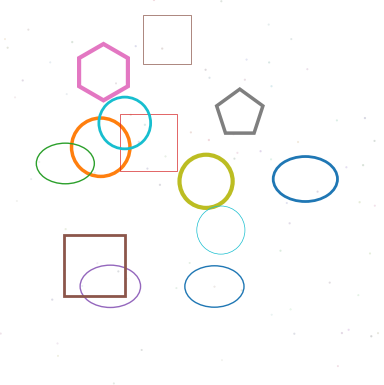[{"shape": "oval", "thickness": 2, "radius": 0.42, "center": [0.793, 0.535]}, {"shape": "oval", "thickness": 1, "radius": 0.38, "center": [0.557, 0.256]}, {"shape": "circle", "thickness": 2.5, "radius": 0.38, "center": [0.262, 0.618]}, {"shape": "oval", "thickness": 1, "radius": 0.38, "center": [0.17, 0.575]}, {"shape": "square", "thickness": 0.5, "radius": 0.37, "center": [0.385, 0.63]}, {"shape": "oval", "thickness": 1, "radius": 0.39, "center": [0.287, 0.256]}, {"shape": "square", "thickness": 2, "radius": 0.4, "center": [0.245, 0.311]}, {"shape": "square", "thickness": 0.5, "radius": 0.31, "center": [0.435, 0.897]}, {"shape": "hexagon", "thickness": 3, "radius": 0.37, "center": [0.269, 0.813]}, {"shape": "pentagon", "thickness": 2.5, "radius": 0.32, "center": [0.623, 0.705]}, {"shape": "circle", "thickness": 3, "radius": 0.35, "center": [0.535, 0.529]}, {"shape": "circle", "thickness": 2, "radius": 0.34, "center": [0.324, 0.681]}, {"shape": "circle", "thickness": 0.5, "radius": 0.31, "center": [0.574, 0.402]}]